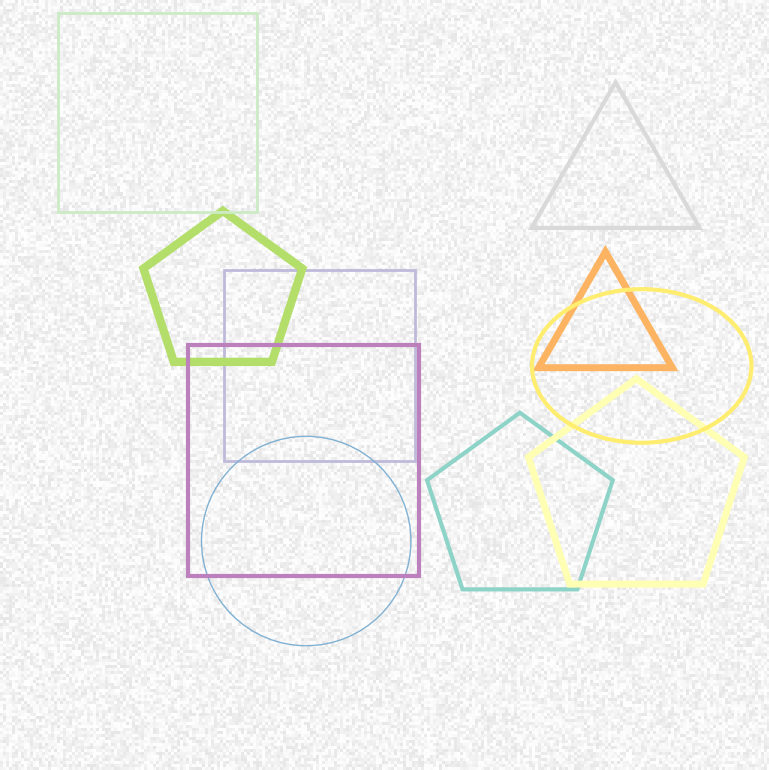[{"shape": "pentagon", "thickness": 1.5, "radius": 0.63, "center": [0.675, 0.337]}, {"shape": "pentagon", "thickness": 2.5, "radius": 0.74, "center": [0.827, 0.361]}, {"shape": "square", "thickness": 1, "radius": 0.62, "center": [0.415, 0.525]}, {"shape": "circle", "thickness": 0.5, "radius": 0.68, "center": [0.398, 0.297]}, {"shape": "triangle", "thickness": 2.5, "radius": 0.5, "center": [0.786, 0.573]}, {"shape": "pentagon", "thickness": 3, "radius": 0.54, "center": [0.289, 0.618]}, {"shape": "triangle", "thickness": 1.5, "radius": 0.63, "center": [0.799, 0.767]}, {"shape": "square", "thickness": 1.5, "radius": 0.75, "center": [0.394, 0.401]}, {"shape": "square", "thickness": 1, "radius": 0.65, "center": [0.204, 0.854]}, {"shape": "oval", "thickness": 1.5, "radius": 0.71, "center": [0.833, 0.525]}]